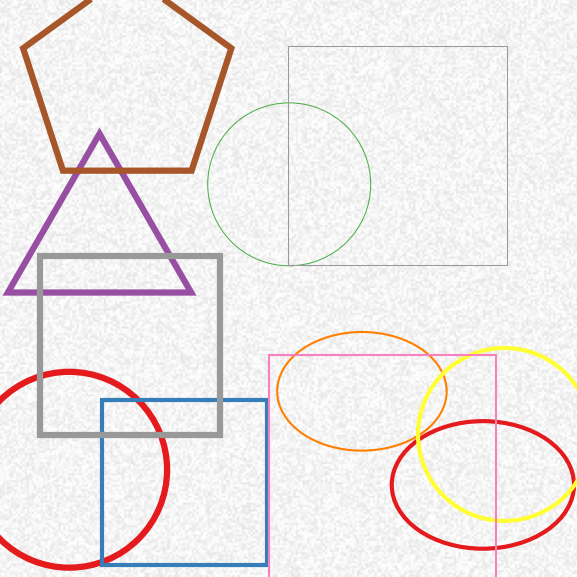[{"shape": "oval", "thickness": 2, "radius": 0.79, "center": [0.836, 0.159]}, {"shape": "circle", "thickness": 3, "radius": 0.85, "center": [0.12, 0.186]}, {"shape": "square", "thickness": 2, "radius": 0.71, "center": [0.319, 0.164]}, {"shape": "circle", "thickness": 0.5, "radius": 0.71, "center": [0.501, 0.68]}, {"shape": "triangle", "thickness": 3, "radius": 0.92, "center": [0.172, 0.584]}, {"shape": "oval", "thickness": 1, "radius": 0.73, "center": [0.627, 0.322]}, {"shape": "circle", "thickness": 2, "radius": 0.75, "center": [0.874, 0.247]}, {"shape": "pentagon", "thickness": 3, "radius": 0.95, "center": [0.22, 0.857]}, {"shape": "square", "thickness": 1, "radius": 0.98, "center": [0.662, 0.188]}, {"shape": "square", "thickness": 3, "radius": 0.78, "center": [0.225, 0.401]}, {"shape": "square", "thickness": 0.5, "radius": 0.95, "center": [0.688, 0.73]}]